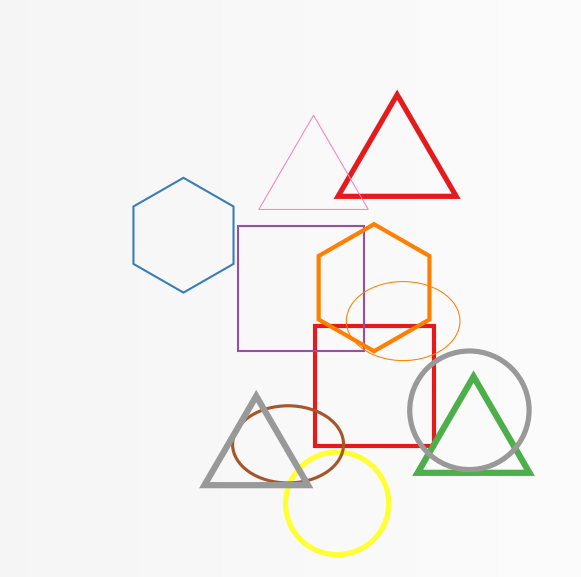[{"shape": "square", "thickness": 2, "radius": 0.52, "center": [0.644, 0.331]}, {"shape": "triangle", "thickness": 2.5, "radius": 0.59, "center": [0.683, 0.718]}, {"shape": "hexagon", "thickness": 1, "radius": 0.5, "center": [0.316, 0.592]}, {"shape": "triangle", "thickness": 3, "radius": 0.56, "center": [0.815, 0.236]}, {"shape": "square", "thickness": 1, "radius": 0.54, "center": [0.518, 0.499]}, {"shape": "oval", "thickness": 0.5, "radius": 0.49, "center": [0.694, 0.443]}, {"shape": "hexagon", "thickness": 2, "radius": 0.55, "center": [0.644, 0.501]}, {"shape": "circle", "thickness": 2.5, "radius": 0.44, "center": [0.58, 0.127]}, {"shape": "oval", "thickness": 1.5, "radius": 0.48, "center": [0.496, 0.23]}, {"shape": "triangle", "thickness": 0.5, "radius": 0.54, "center": [0.539, 0.691]}, {"shape": "circle", "thickness": 2.5, "radius": 0.51, "center": [0.808, 0.289]}, {"shape": "triangle", "thickness": 3, "radius": 0.51, "center": [0.441, 0.21]}]